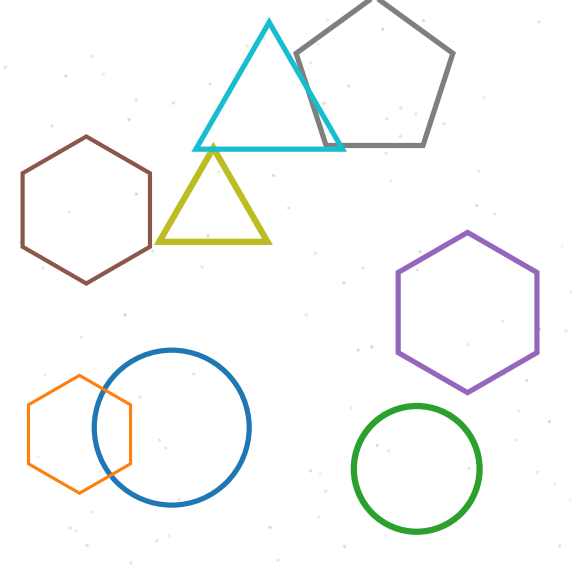[{"shape": "circle", "thickness": 2.5, "radius": 0.67, "center": [0.297, 0.259]}, {"shape": "hexagon", "thickness": 1.5, "radius": 0.51, "center": [0.138, 0.247]}, {"shape": "circle", "thickness": 3, "radius": 0.54, "center": [0.722, 0.187]}, {"shape": "hexagon", "thickness": 2.5, "radius": 0.69, "center": [0.81, 0.458]}, {"shape": "hexagon", "thickness": 2, "radius": 0.64, "center": [0.149, 0.636]}, {"shape": "pentagon", "thickness": 2.5, "radius": 0.71, "center": [0.649, 0.863]}, {"shape": "triangle", "thickness": 3, "radius": 0.54, "center": [0.369, 0.635]}, {"shape": "triangle", "thickness": 2.5, "radius": 0.73, "center": [0.466, 0.814]}]